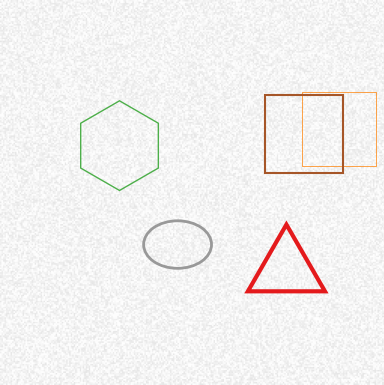[{"shape": "triangle", "thickness": 3, "radius": 0.58, "center": [0.744, 0.301]}, {"shape": "hexagon", "thickness": 1, "radius": 0.58, "center": [0.31, 0.622]}, {"shape": "square", "thickness": 0.5, "radius": 0.48, "center": [0.88, 0.665]}, {"shape": "square", "thickness": 1.5, "radius": 0.51, "center": [0.789, 0.652]}, {"shape": "oval", "thickness": 2, "radius": 0.44, "center": [0.461, 0.365]}]